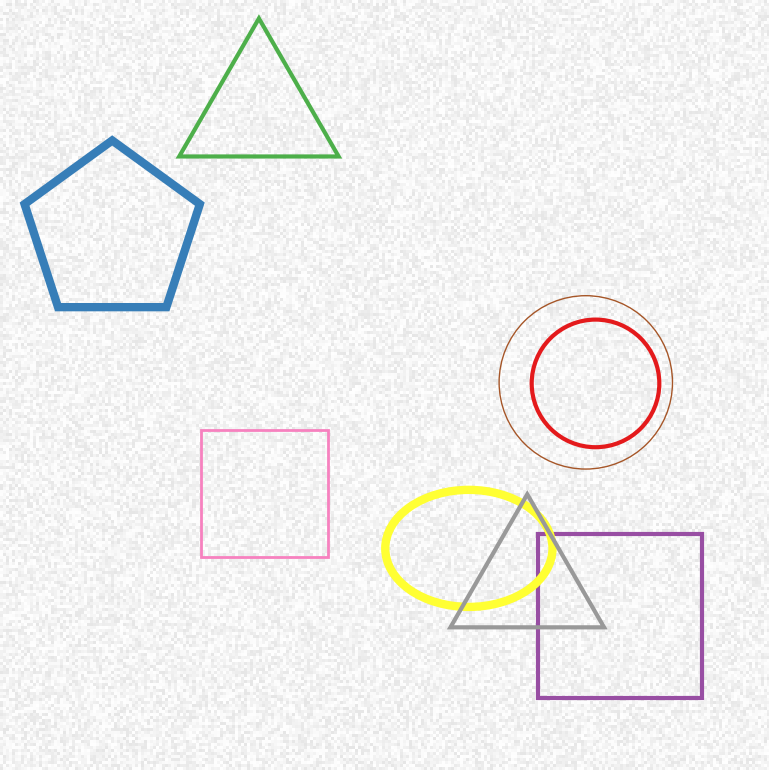[{"shape": "circle", "thickness": 1.5, "radius": 0.41, "center": [0.773, 0.502]}, {"shape": "pentagon", "thickness": 3, "radius": 0.6, "center": [0.146, 0.698]}, {"shape": "triangle", "thickness": 1.5, "radius": 0.6, "center": [0.336, 0.857]}, {"shape": "square", "thickness": 1.5, "radius": 0.53, "center": [0.805, 0.2]}, {"shape": "oval", "thickness": 3, "radius": 0.54, "center": [0.609, 0.288]}, {"shape": "circle", "thickness": 0.5, "radius": 0.56, "center": [0.761, 0.503]}, {"shape": "square", "thickness": 1, "radius": 0.41, "center": [0.344, 0.36]}, {"shape": "triangle", "thickness": 1.5, "radius": 0.58, "center": [0.685, 0.243]}]